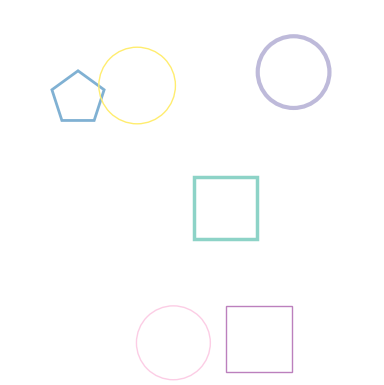[{"shape": "square", "thickness": 2.5, "radius": 0.41, "center": [0.586, 0.46]}, {"shape": "circle", "thickness": 3, "radius": 0.47, "center": [0.763, 0.813]}, {"shape": "pentagon", "thickness": 2, "radius": 0.36, "center": [0.203, 0.745]}, {"shape": "circle", "thickness": 1, "radius": 0.48, "center": [0.45, 0.11]}, {"shape": "square", "thickness": 1, "radius": 0.43, "center": [0.672, 0.119]}, {"shape": "circle", "thickness": 1, "radius": 0.5, "center": [0.356, 0.778]}]